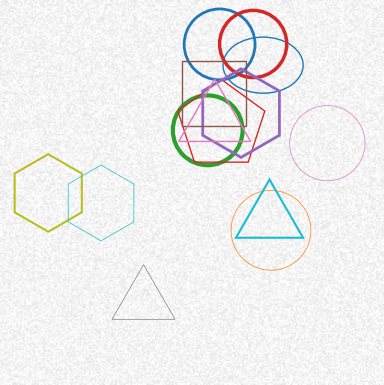[{"shape": "oval", "thickness": 1, "radius": 0.52, "center": [0.683, 0.831]}, {"shape": "circle", "thickness": 2, "radius": 0.46, "center": [0.57, 0.885]}, {"shape": "circle", "thickness": 0.5, "radius": 0.52, "center": [0.704, 0.402]}, {"shape": "circle", "thickness": 3, "radius": 0.45, "center": [0.54, 0.662]}, {"shape": "circle", "thickness": 2.5, "radius": 0.44, "center": [0.658, 0.886]}, {"shape": "pentagon", "thickness": 1, "radius": 0.59, "center": [0.575, 0.675]}, {"shape": "hexagon", "thickness": 2, "radius": 0.57, "center": [0.626, 0.706]}, {"shape": "square", "thickness": 1, "radius": 0.42, "center": [0.556, 0.757]}, {"shape": "circle", "thickness": 0.5, "radius": 0.49, "center": [0.85, 0.628]}, {"shape": "triangle", "thickness": 1, "radius": 0.54, "center": [0.558, 0.687]}, {"shape": "triangle", "thickness": 0.5, "radius": 0.47, "center": [0.373, 0.218]}, {"shape": "hexagon", "thickness": 1.5, "radius": 0.5, "center": [0.125, 0.499]}, {"shape": "hexagon", "thickness": 0.5, "radius": 0.49, "center": [0.262, 0.473]}, {"shape": "triangle", "thickness": 1.5, "radius": 0.5, "center": [0.7, 0.433]}]